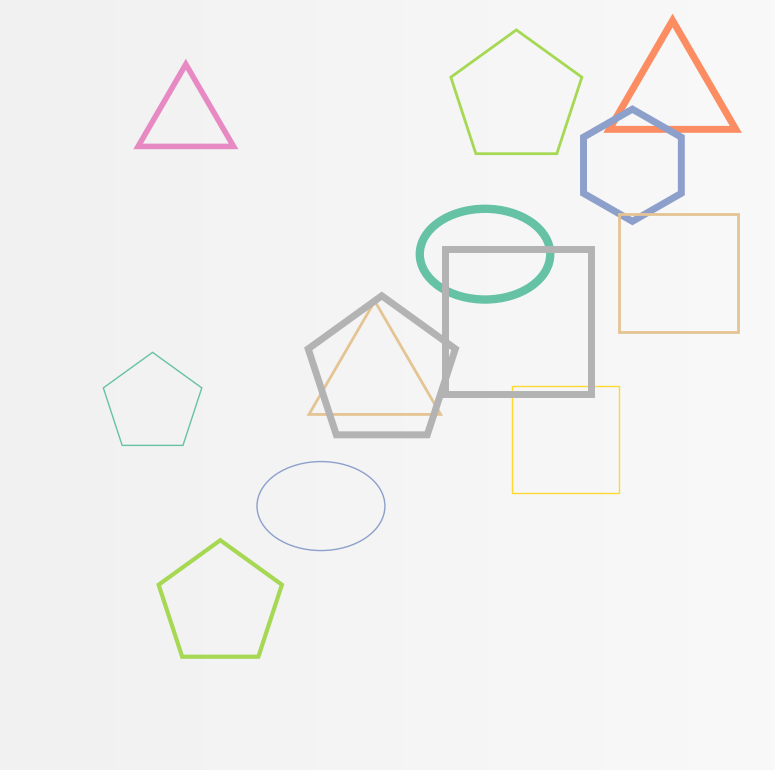[{"shape": "pentagon", "thickness": 0.5, "radius": 0.33, "center": [0.197, 0.476]}, {"shape": "oval", "thickness": 3, "radius": 0.42, "center": [0.626, 0.67]}, {"shape": "triangle", "thickness": 2.5, "radius": 0.47, "center": [0.868, 0.879]}, {"shape": "oval", "thickness": 0.5, "radius": 0.41, "center": [0.414, 0.343]}, {"shape": "hexagon", "thickness": 2.5, "radius": 0.36, "center": [0.816, 0.785]}, {"shape": "triangle", "thickness": 2, "radius": 0.36, "center": [0.24, 0.845]}, {"shape": "pentagon", "thickness": 1, "radius": 0.44, "center": [0.666, 0.872]}, {"shape": "pentagon", "thickness": 1.5, "radius": 0.42, "center": [0.284, 0.215]}, {"shape": "square", "thickness": 0.5, "radius": 0.35, "center": [0.73, 0.43]}, {"shape": "square", "thickness": 1, "radius": 0.38, "center": [0.875, 0.646]}, {"shape": "triangle", "thickness": 1, "radius": 0.49, "center": [0.484, 0.511]}, {"shape": "square", "thickness": 2.5, "radius": 0.47, "center": [0.668, 0.583]}, {"shape": "pentagon", "thickness": 2.5, "radius": 0.5, "center": [0.493, 0.516]}]